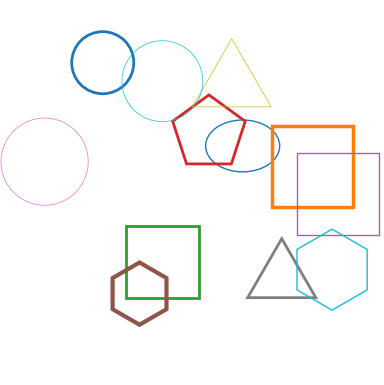[{"shape": "oval", "thickness": 1, "radius": 0.48, "center": [0.63, 0.621]}, {"shape": "circle", "thickness": 2, "radius": 0.4, "center": [0.267, 0.837]}, {"shape": "square", "thickness": 2.5, "radius": 0.52, "center": [0.812, 0.567]}, {"shape": "square", "thickness": 2, "radius": 0.47, "center": [0.422, 0.32]}, {"shape": "pentagon", "thickness": 2, "radius": 0.5, "center": [0.543, 0.654]}, {"shape": "square", "thickness": 1, "radius": 0.53, "center": [0.879, 0.497]}, {"shape": "hexagon", "thickness": 3, "radius": 0.4, "center": [0.362, 0.237]}, {"shape": "circle", "thickness": 0.5, "radius": 0.57, "center": [0.116, 0.58]}, {"shape": "triangle", "thickness": 2, "radius": 0.51, "center": [0.732, 0.278]}, {"shape": "triangle", "thickness": 0.5, "radius": 0.59, "center": [0.602, 0.781]}, {"shape": "circle", "thickness": 0.5, "radius": 0.53, "center": [0.422, 0.789]}, {"shape": "hexagon", "thickness": 1, "radius": 0.53, "center": [0.863, 0.3]}]